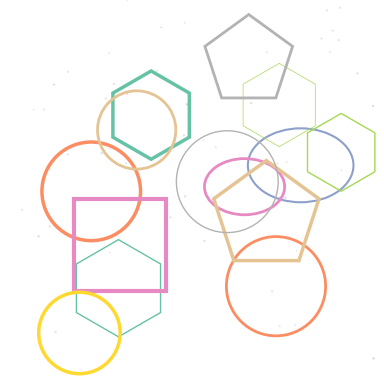[{"shape": "hexagon", "thickness": 2.5, "radius": 0.57, "center": [0.393, 0.701]}, {"shape": "hexagon", "thickness": 1, "radius": 0.63, "center": [0.308, 0.251]}, {"shape": "circle", "thickness": 2.5, "radius": 0.64, "center": [0.237, 0.503]}, {"shape": "circle", "thickness": 2, "radius": 0.64, "center": [0.717, 0.257]}, {"shape": "oval", "thickness": 1.5, "radius": 0.69, "center": [0.781, 0.571]}, {"shape": "oval", "thickness": 2, "radius": 0.52, "center": [0.635, 0.515]}, {"shape": "square", "thickness": 3, "radius": 0.59, "center": [0.312, 0.363]}, {"shape": "hexagon", "thickness": 0.5, "radius": 0.54, "center": [0.725, 0.727]}, {"shape": "hexagon", "thickness": 1, "radius": 0.51, "center": [0.886, 0.604]}, {"shape": "circle", "thickness": 2.5, "radius": 0.53, "center": [0.206, 0.135]}, {"shape": "pentagon", "thickness": 2.5, "radius": 0.72, "center": [0.692, 0.439]}, {"shape": "circle", "thickness": 2, "radius": 0.51, "center": [0.355, 0.662]}, {"shape": "pentagon", "thickness": 2, "radius": 0.6, "center": [0.646, 0.843]}, {"shape": "circle", "thickness": 1, "radius": 0.66, "center": [0.59, 0.528]}]